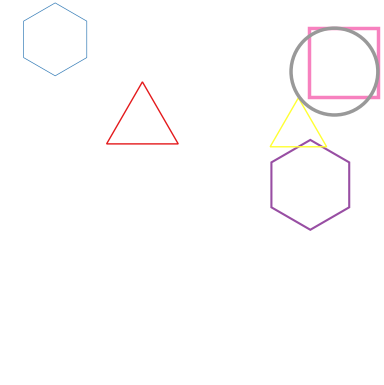[{"shape": "triangle", "thickness": 1, "radius": 0.54, "center": [0.37, 0.68]}, {"shape": "hexagon", "thickness": 0.5, "radius": 0.47, "center": [0.143, 0.898]}, {"shape": "hexagon", "thickness": 1.5, "radius": 0.58, "center": [0.806, 0.52]}, {"shape": "triangle", "thickness": 1, "radius": 0.42, "center": [0.775, 0.661]}, {"shape": "square", "thickness": 2.5, "radius": 0.45, "center": [0.892, 0.838]}, {"shape": "circle", "thickness": 2.5, "radius": 0.56, "center": [0.869, 0.814]}]